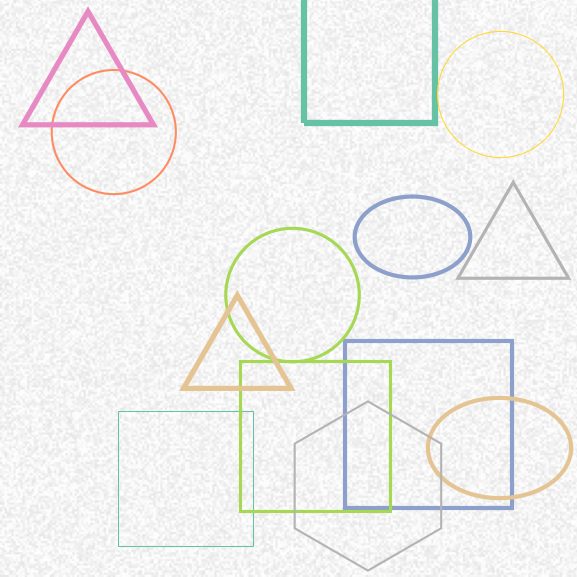[{"shape": "square", "thickness": 3, "radius": 0.57, "center": [0.639, 0.9]}, {"shape": "square", "thickness": 0.5, "radius": 0.58, "center": [0.321, 0.17]}, {"shape": "circle", "thickness": 1, "radius": 0.54, "center": [0.197, 0.77]}, {"shape": "square", "thickness": 2, "radius": 0.72, "center": [0.742, 0.264]}, {"shape": "oval", "thickness": 2, "radius": 0.5, "center": [0.714, 0.589]}, {"shape": "triangle", "thickness": 2.5, "radius": 0.65, "center": [0.152, 0.849]}, {"shape": "square", "thickness": 1.5, "radius": 0.65, "center": [0.546, 0.245]}, {"shape": "circle", "thickness": 1.5, "radius": 0.58, "center": [0.507, 0.488]}, {"shape": "circle", "thickness": 0.5, "radius": 0.55, "center": [0.867, 0.836]}, {"shape": "triangle", "thickness": 2.5, "radius": 0.54, "center": [0.411, 0.38]}, {"shape": "oval", "thickness": 2, "radius": 0.62, "center": [0.865, 0.223]}, {"shape": "hexagon", "thickness": 1, "radius": 0.73, "center": [0.637, 0.158]}, {"shape": "triangle", "thickness": 1.5, "radius": 0.55, "center": [0.889, 0.573]}]